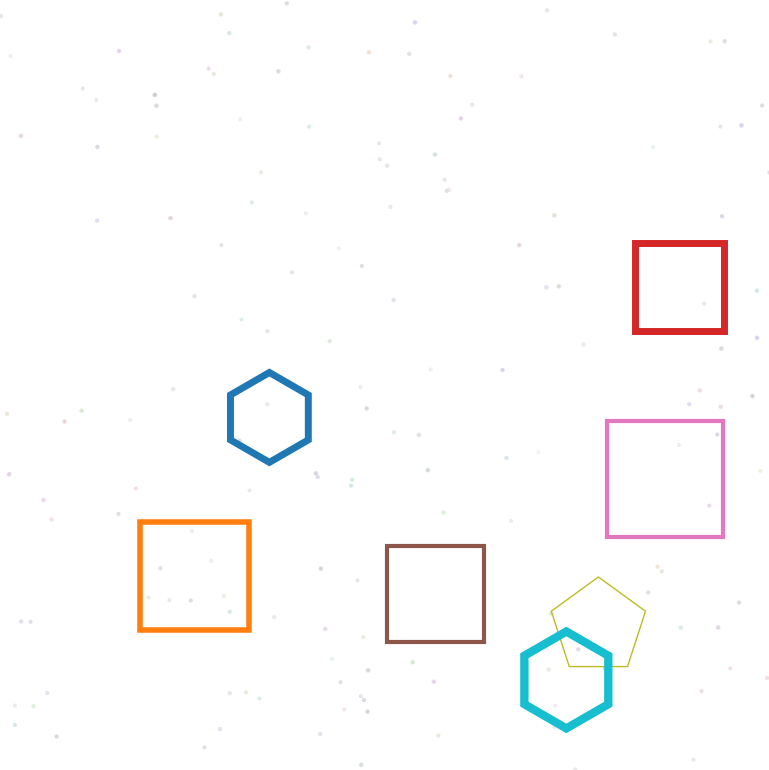[{"shape": "hexagon", "thickness": 2.5, "radius": 0.29, "center": [0.35, 0.458]}, {"shape": "square", "thickness": 2, "radius": 0.35, "center": [0.253, 0.252]}, {"shape": "square", "thickness": 2.5, "radius": 0.29, "center": [0.882, 0.627]}, {"shape": "square", "thickness": 1.5, "radius": 0.31, "center": [0.566, 0.228]}, {"shape": "square", "thickness": 1.5, "radius": 0.38, "center": [0.864, 0.378]}, {"shape": "pentagon", "thickness": 0.5, "radius": 0.32, "center": [0.777, 0.186]}, {"shape": "hexagon", "thickness": 3, "radius": 0.31, "center": [0.736, 0.117]}]